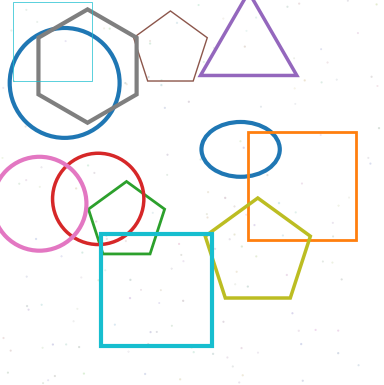[{"shape": "circle", "thickness": 3, "radius": 0.71, "center": [0.168, 0.785]}, {"shape": "oval", "thickness": 3, "radius": 0.51, "center": [0.625, 0.612]}, {"shape": "square", "thickness": 2, "radius": 0.7, "center": [0.783, 0.517]}, {"shape": "pentagon", "thickness": 2, "radius": 0.52, "center": [0.329, 0.425]}, {"shape": "circle", "thickness": 2.5, "radius": 0.59, "center": [0.255, 0.483]}, {"shape": "triangle", "thickness": 2.5, "radius": 0.72, "center": [0.646, 0.876]}, {"shape": "pentagon", "thickness": 1, "radius": 0.5, "center": [0.443, 0.871]}, {"shape": "circle", "thickness": 3, "radius": 0.61, "center": [0.103, 0.471]}, {"shape": "hexagon", "thickness": 3, "radius": 0.74, "center": [0.227, 0.828]}, {"shape": "pentagon", "thickness": 2.5, "radius": 0.72, "center": [0.67, 0.342]}, {"shape": "square", "thickness": 3, "radius": 0.73, "center": [0.406, 0.246]}, {"shape": "square", "thickness": 0.5, "radius": 0.51, "center": [0.137, 0.891]}]